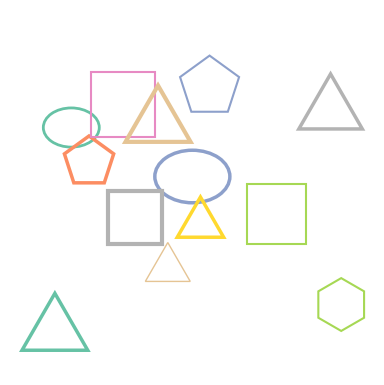[{"shape": "triangle", "thickness": 2.5, "radius": 0.49, "center": [0.143, 0.14]}, {"shape": "oval", "thickness": 2, "radius": 0.36, "center": [0.185, 0.669]}, {"shape": "pentagon", "thickness": 2.5, "radius": 0.34, "center": [0.231, 0.58]}, {"shape": "oval", "thickness": 2.5, "radius": 0.49, "center": [0.5, 0.542]}, {"shape": "pentagon", "thickness": 1.5, "radius": 0.4, "center": [0.544, 0.775]}, {"shape": "square", "thickness": 1.5, "radius": 0.42, "center": [0.32, 0.728]}, {"shape": "hexagon", "thickness": 1.5, "radius": 0.34, "center": [0.886, 0.209]}, {"shape": "square", "thickness": 1.5, "radius": 0.39, "center": [0.719, 0.444]}, {"shape": "triangle", "thickness": 2.5, "radius": 0.35, "center": [0.521, 0.419]}, {"shape": "triangle", "thickness": 1, "radius": 0.34, "center": [0.436, 0.303]}, {"shape": "triangle", "thickness": 3, "radius": 0.49, "center": [0.41, 0.68]}, {"shape": "square", "thickness": 3, "radius": 0.35, "center": [0.351, 0.435]}, {"shape": "triangle", "thickness": 2.5, "radius": 0.48, "center": [0.859, 0.713]}]